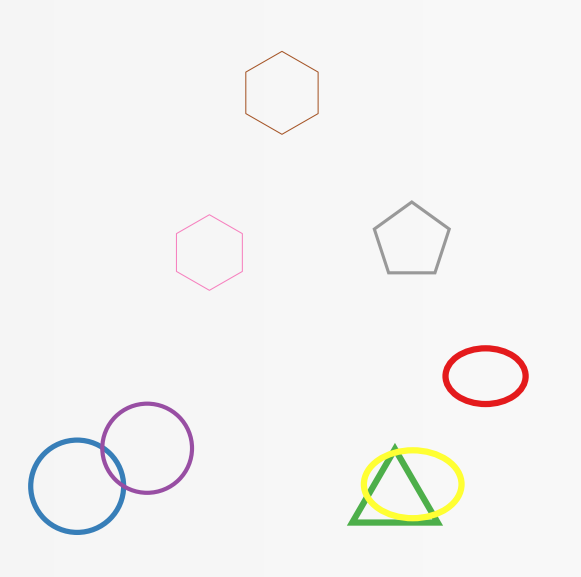[{"shape": "oval", "thickness": 3, "radius": 0.34, "center": [0.835, 0.348]}, {"shape": "circle", "thickness": 2.5, "radius": 0.4, "center": [0.133, 0.157]}, {"shape": "triangle", "thickness": 3, "radius": 0.42, "center": [0.679, 0.137]}, {"shape": "circle", "thickness": 2, "radius": 0.39, "center": [0.253, 0.223]}, {"shape": "oval", "thickness": 3, "radius": 0.42, "center": [0.71, 0.161]}, {"shape": "hexagon", "thickness": 0.5, "radius": 0.36, "center": [0.485, 0.838]}, {"shape": "hexagon", "thickness": 0.5, "radius": 0.33, "center": [0.36, 0.562]}, {"shape": "pentagon", "thickness": 1.5, "radius": 0.34, "center": [0.708, 0.582]}]